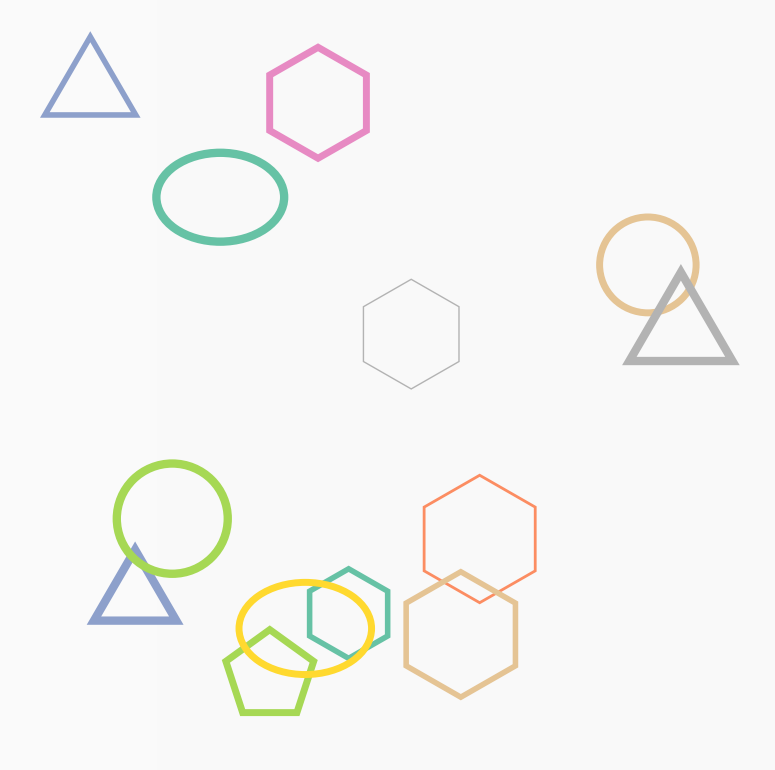[{"shape": "hexagon", "thickness": 2, "radius": 0.29, "center": [0.45, 0.203]}, {"shape": "oval", "thickness": 3, "radius": 0.41, "center": [0.284, 0.744]}, {"shape": "hexagon", "thickness": 1, "radius": 0.41, "center": [0.619, 0.3]}, {"shape": "triangle", "thickness": 3, "radius": 0.31, "center": [0.174, 0.225]}, {"shape": "triangle", "thickness": 2, "radius": 0.34, "center": [0.116, 0.885]}, {"shape": "hexagon", "thickness": 2.5, "radius": 0.36, "center": [0.41, 0.867]}, {"shape": "pentagon", "thickness": 2.5, "radius": 0.3, "center": [0.348, 0.123]}, {"shape": "circle", "thickness": 3, "radius": 0.36, "center": [0.222, 0.326]}, {"shape": "oval", "thickness": 2.5, "radius": 0.43, "center": [0.394, 0.184]}, {"shape": "circle", "thickness": 2.5, "radius": 0.31, "center": [0.836, 0.656]}, {"shape": "hexagon", "thickness": 2, "radius": 0.41, "center": [0.595, 0.176]}, {"shape": "hexagon", "thickness": 0.5, "radius": 0.36, "center": [0.531, 0.566]}, {"shape": "triangle", "thickness": 3, "radius": 0.38, "center": [0.879, 0.57]}]